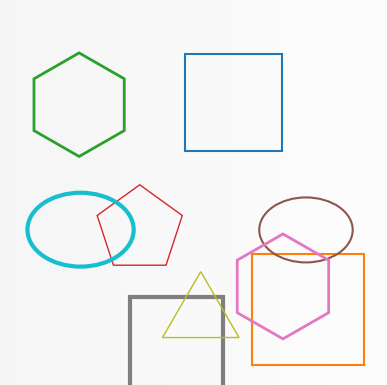[{"shape": "square", "thickness": 1.5, "radius": 0.63, "center": [0.602, 0.734]}, {"shape": "square", "thickness": 1.5, "radius": 0.72, "center": [0.796, 0.195]}, {"shape": "hexagon", "thickness": 2, "radius": 0.67, "center": [0.204, 0.728]}, {"shape": "pentagon", "thickness": 1, "radius": 0.58, "center": [0.361, 0.405]}, {"shape": "oval", "thickness": 1.5, "radius": 0.6, "center": [0.79, 0.403]}, {"shape": "hexagon", "thickness": 2, "radius": 0.68, "center": [0.73, 0.256]}, {"shape": "square", "thickness": 3, "radius": 0.6, "center": [0.455, 0.108]}, {"shape": "triangle", "thickness": 1, "radius": 0.57, "center": [0.518, 0.18]}, {"shape": "oval", "thickness": 3, "radius": 0.69, "center": [0.208, 0.403]}]